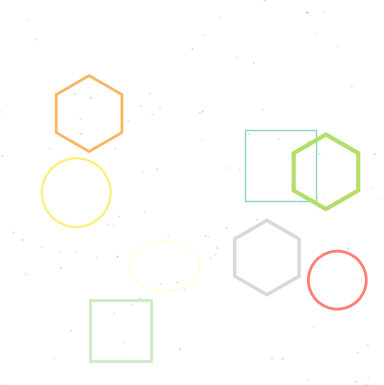[{"shape": "square", "thickness": 1, "radius": 0.46, "center": [0.729, 0.571]}, {"shape": "oval", "thickness": 0.5, "radius": 0.46, "center": [0.427, 0.308]}, {"shape": "circle", "thickness": 2, "radius": 0.38, "center": [0.876, 0.272]}, {"shape": "hexagon", "thickness": 2, "radius": 0.49, "center": [0.231, 0.705]}, {"shape": "hexagon", "thickness": 3, "radius": 0.48, "center": [0.847, 0.554]}, {"shape": "hexagon", "thickness": 2.5, "radius": 0.48, "center": [0.693, 0.331]}, {"shape": "square", "thickness": 2, "radius": 0.4, "center": [0.313, 0.141]}, {"shape": "circle", "thickness": 1.5, "radius": 0.45, "center": [0.198, 0.5]}]